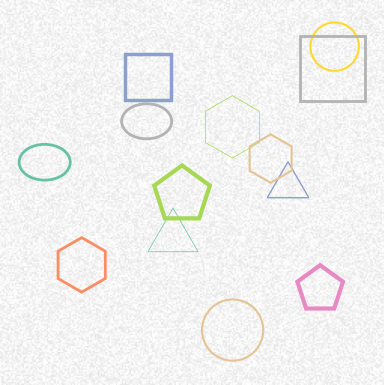[{"shape": "oval", "thickness": 2, "radius": 0.33, "center": [0.116, 0.579]}, {"shape": "triangle", "thickness": 0.5, "radius": 0.38, "center": [0.449, 0.384]}, {"shape": "hexagon", "thickness": 2, "radius": 0.35, "center": [0.212, 0.312]}, {"shape": "triangle", "thickness": 1, "radius": 0.31, "center": [0.748, 0.518]}, {"shape": "square", "thickness": 2.5, "radius": 0.3, "center": [0.385, 0.799]}, {"shape": "pentagon", "thickness": 3, "radius": 0.31, "center": [0.832, 0.249]}, {"shape": "hexagon", "thickness": 0.5, "radius": 0.4, "center": [0.604, 0.671]}, {"shape": "pentagon", "thickness": 3, "radius": 0.38, "center": [0.473, 0.494]}, {"shape": "circle", "thickness": 1.5, "radius": 0.31, "center": [0.869, 0.879]}, {"shape": "circle", "thickness": 1.5, "radius": 0.4, "center": [0.604, 0.143]}, {"shape": "hexagon", "thickness": 1.5, "radius": 0.31, "center": [0.703, 0.588]}, {"shape": "square", "thickness": 2, "radius": 0.43, "center": [0.864, 0.822]}, {"shape": "oval", "thickness": 2, "radius": 0.33, "center": [0.381, 0.685]}]